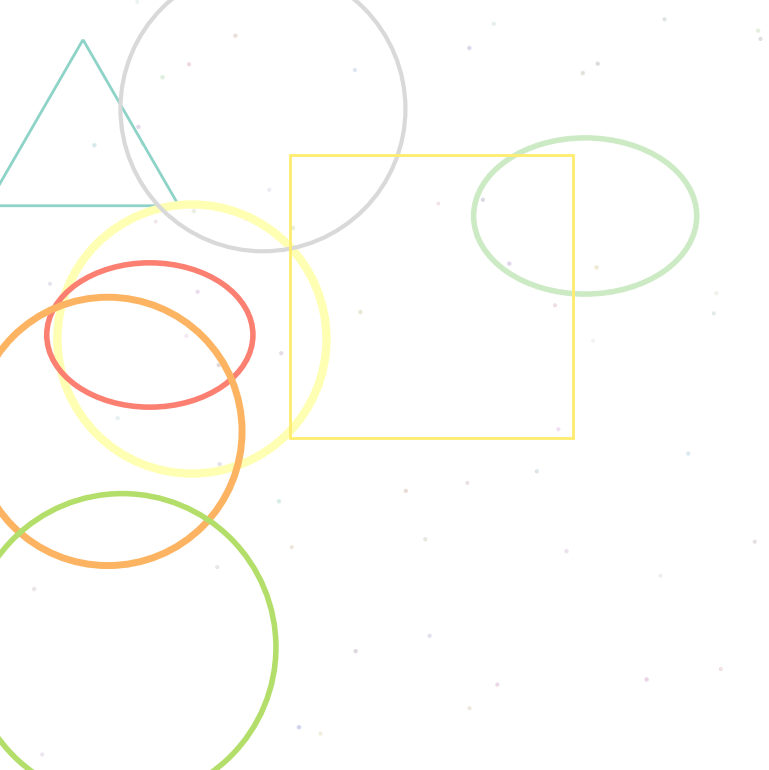[{"shape": "triangle", "thickness": 1, "radius": 0.72, "center": [0.108, 0.805]}, {"shape": "circle", "thickness": 3, "radius": 0.87, "center": [0.249, 0.56]}, {"shape": "oval", "thickness": 2, "radius": 0.67, "center": [0.195, 0.565]}, {"shape": "circle", "thickness": 2.5, "radius": 0.87, "center": [0.14, 0.44]}, {"shape": "circle", "thickness": 2, "radius": 1.0, "center": [0.159, 0.159]}, {"shape": "circle", "thickness": 1.5, "radius": 0.93, "center": [0.341, 0.859]}, {"shape": "oval", "thickness": 2, "radius": 0.72, "center": [0.76, 0.72]}, {"shape": "square", "thickness": 1, "radius": 0.92, "center": [0.56, 0.615]}]